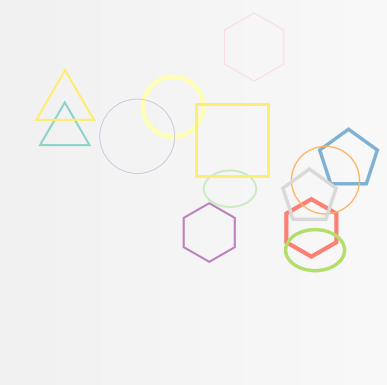[{"shape": "triangle", "thickness": 1.5, "radius": 0.37, "center": [0.167, 0.66]}, {"shape": "circle", "thickness": 3, "radius": 0.39, "center": [0.447, 0.723]}, {"shape": "circle", "thickness": 0.5, "radius": 0.48, "center": [0.354, 0.646]}, {"shape": "hexagon", "thickness": 3, "radius": 0.37, "center": [0.804, 0.408]}, {"shape": "pentagon", "thickness": 2.5, "radius": 0.39, "center": [0.899, 0.586]}, {"shape": "circle", "thickness": 1, "radius": 0.44, "center": [0.84, 0.532]}, {"shape": "oval", "thickness": 2.5, "radius": 0.38, "center": [0.813, 0.35]}, {"shape": "hexagon", "thickness": 0.5, "radius": 0.44, "center": [0.656, 0.878]}, {"shape": "pentagon", "thickness": 2.5, "radius": 0.36, "center": [0.799, 0.489]}, {"shape": "hexagon", "thickness": 1.5, "radius": 0.38, "center": [0.54, 0.396]}, {"shape": "oval", "thickness": 1.5, "radius": 0.34, "center": [0.594, 0.51]}, {"shape": "square", "thickness": 2, "radius": 0.47, "center": [0.599, 0.636]}, {"shape": "triangle", "thickness": 1.5, "radius": 0.43, "center": [0.168, 0.732]}]